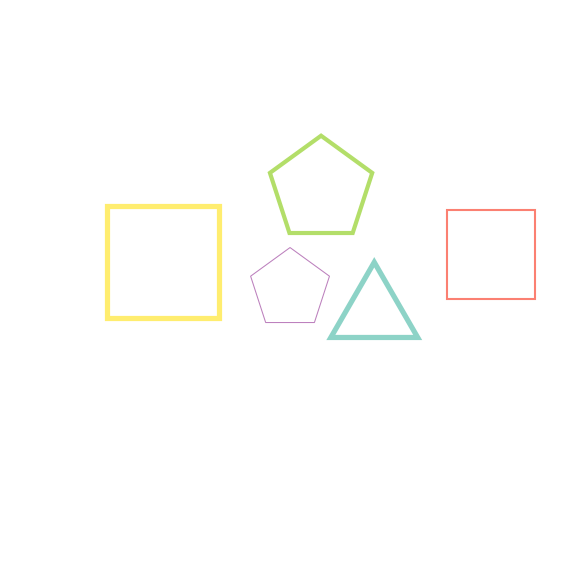[{"shape": "triangle", "thickness": 2.5, "radius": 0.43, "center": [0.648, 0.458]}, {"shape": "square", "thickness": 1, "radius": 0.38, "center": [0.85, 0.558]}, {"shape": "pentagon", "thickness": 2, "radius": 0.47, "center": [0.556, 0.671]}, {"shape": "pentagon", "thickness": 0.5, "radius": 0.36, "center": [0.502, 0.499]}, {"shape": "square", "thickness": 2.5, "radius": 0.48, "center": [0.283, 0.546]}]